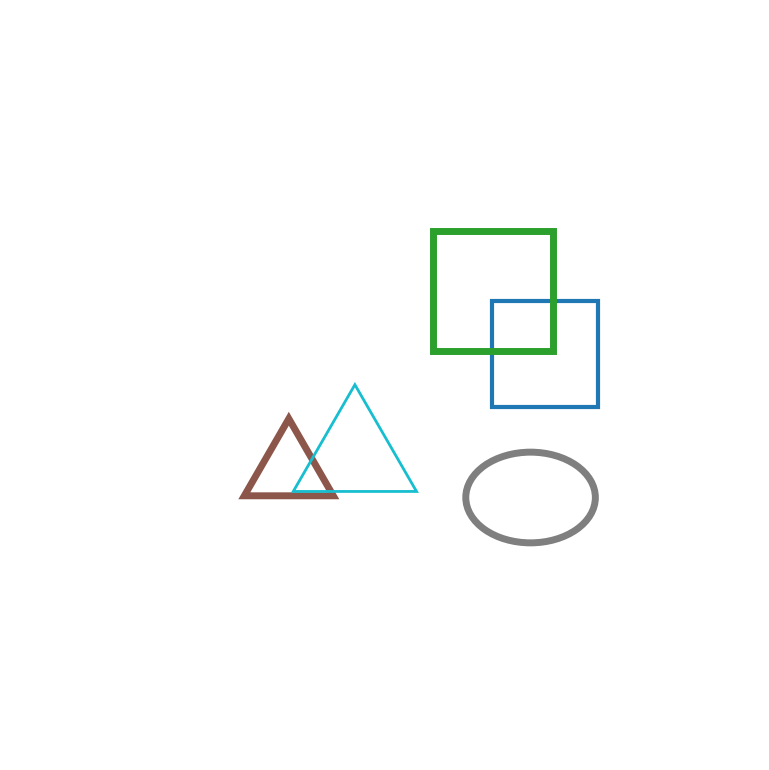[{"shape": "square", "thickness": 1.5, "radius": 0.34, "center": [0.708, 0.54]}, {"shape": "square", "thickness": 2.5, "radius": 0.39, "center": [0.641, 0.622]}, {"shape": "triangle", "thickness": 2.5, "radius": 0.33, "center": [0.375, 0.389]}, {"shape": "oval", "thickness": 2.5, "radius": 0.42, "center": [0.689, 0.354]}, {"shape": "triangle", "thickness": 1, "radius": 0.46, "center": [0.461, 0.408]}]